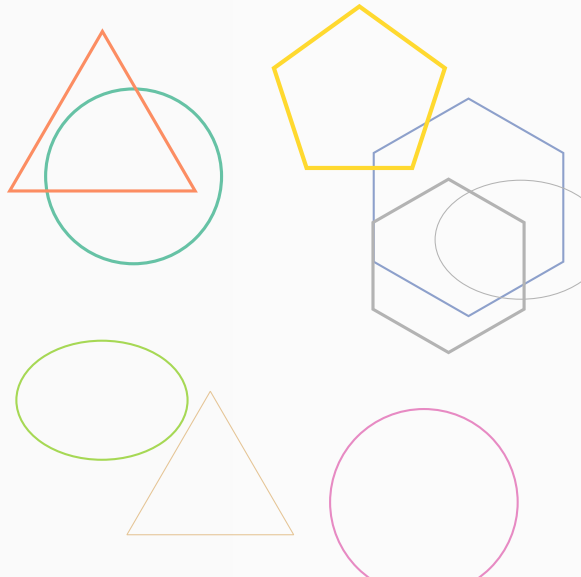[{"shape": "circle", "thickness": 1.5, "radius": 0.76, "center": [0.23, 0.694]}, {"shape": "triangle", "thickness": 1.5, "radius": 0.92, "center": [0.176, 0.761]}, {"shape": "hexagon", "thickness": 1, "radius": 0.94, "center": [0.806, 0.64]}, {"shape": "circle", "thickness": 1, "radius": 0.81, "center": [0.729, 0.129]}, {"shape": "oval", "thickness": 1, "radius": 0.74, "center": [0.175, 0.306]}, {"shape": "pentagon", "thickness": 2, "radius": 0.77, "center": [0.618, 0.833]}, {"shape": "triangle", "thickness": 0.5, "radius": 0.83, "center": [0.362, 0.156]}, {"shape": "hexagon", "thickness": 1.5, "radius": 0.75, "center": [0.772, 0.539]}, {"shape": "oval", "thickness": 0.5, "radius": 0.74, "center": [0.896, 0.584]}]